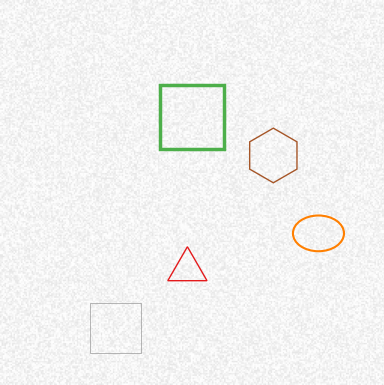[{"shape": "triangle", "thickness": 1, "radius": 0.29, "center": [0.487, 0.3]}, {"shape": "square", "thickness": 2.5, "radius": 0.42, "center": [0.499, 0.696]}, {"shape": "oval", "thickness": 1.5, "radius": 0.33, "center": [0.827, 0.394]}, {"shape": "hexagon", "thickness": 1, "radius": 0.35, "center": [0.71, 0.596]}, {"shape": "square", "thickness": 0.5, "radius": 0.33, "center": [0.3, 0.148]}]